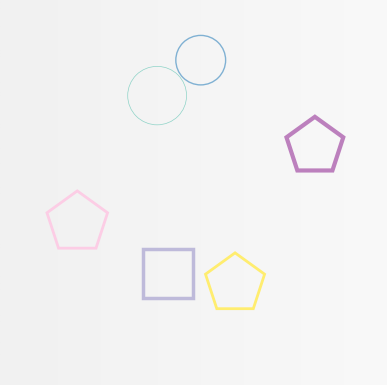[{"shape": "circle", "thickness": 0.5, "radius": 0.38, "center": [0.406, 0.752]}, {"shape": "square", "thickness": 2.5, "radius": 0.32, "center": [0.434, 0.29]}, {"shape": "circle", "thickness": 1, "radius": 0.32, "center": [0.518, 0.844]}, {"shape": "pentagon", "thickness": 2, "radius": 0.41, "center": [0.199, 0.422]}, {"shape": "pentagon", "thickness": 3, "radius": 0.39, "center": [0.813, 0.62]}, {"shape": "pentagon", "thickness": 2, "radius": 0.4, "center": [0.607, 0.263]}]